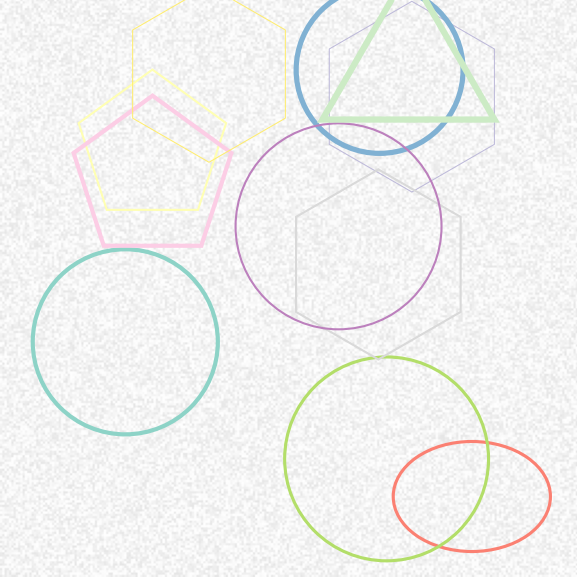[{"shape": "circle", "thickness": 2, "radius": 0.8, "center": [0.217, 0.407]}, {"shape": "pentagon", "thickness": 1, "radius": 0.67, "center": [0.264, 0.744]}, {"shape": "hexagon", "thickness": 0.5, "radius": 0.83, "center": [0.713, 0.832]}, {"shape": "oval", "thickness": 1.5, "radius": 0.68, "center": [0.817, 0.139]}, {"shape": "circle", "thickness": 2.5, "radius": 0.72, "center": [0.657, 0.878]}, {"shape": "circle", "thickness": 1.5, "radius": 0.88, "center": [0.669, 0.205]}, {"shape": "pentagon", "thickness": 2, "radius": 0.72, "center": [0.264, 0.69]}, {"shape": "hexagon", "thickness": 1, "radius": 0.82, "center": [0.655, 0.541]}, {"shape": "circle", "thickness": 1, "radius": 0.89, "center": [0.586, 0.607]}, {"shape": "triangle", "thickness": 3, "radius": 0.86, "center": [0.707, 0.878]}, {"shape": "hexagon", "thickness": 0.5, "radius": 0.76, "center": [0.362, 0.871]}]